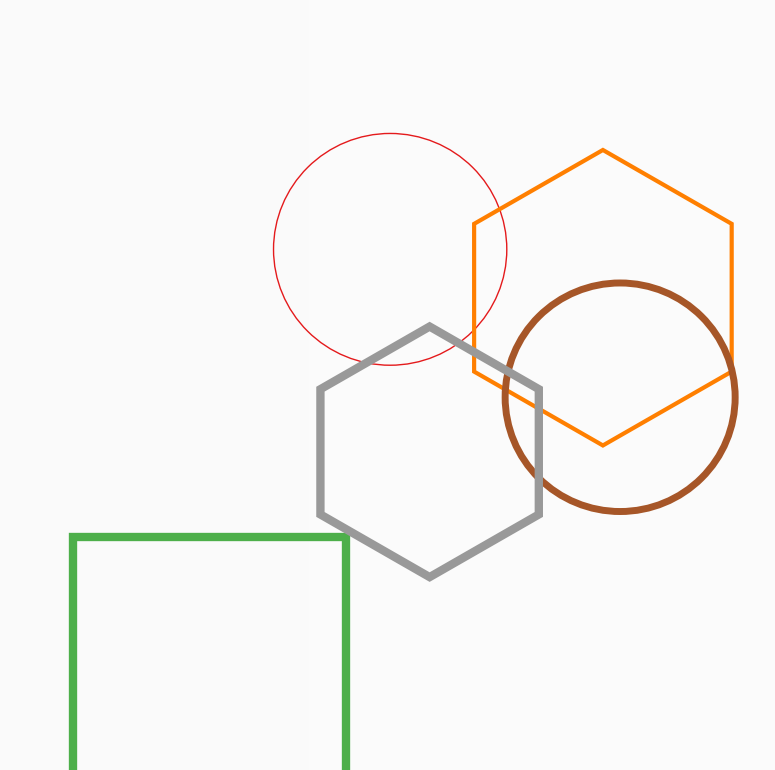[{"shape": "circle", "thickness": 0.5, "radius": 0.75, "center": [0.503, 0.676]}, {"shape": "square", "thickness": 3, "radius": 0.88, "center": [0.27, 0.127]}, {"shape": "hexagon", "thickness": 1.5, "radius": 0.96, "center": [0.778, 0.613]}, {"shape": "circle", "thickness": 2.5, "radius": 0.74, "center": [0.8, 0.484]}, {"shape": "hexagon", "thickness": 3, "radius": 0.81, "center": [0.554, 0.413]}]